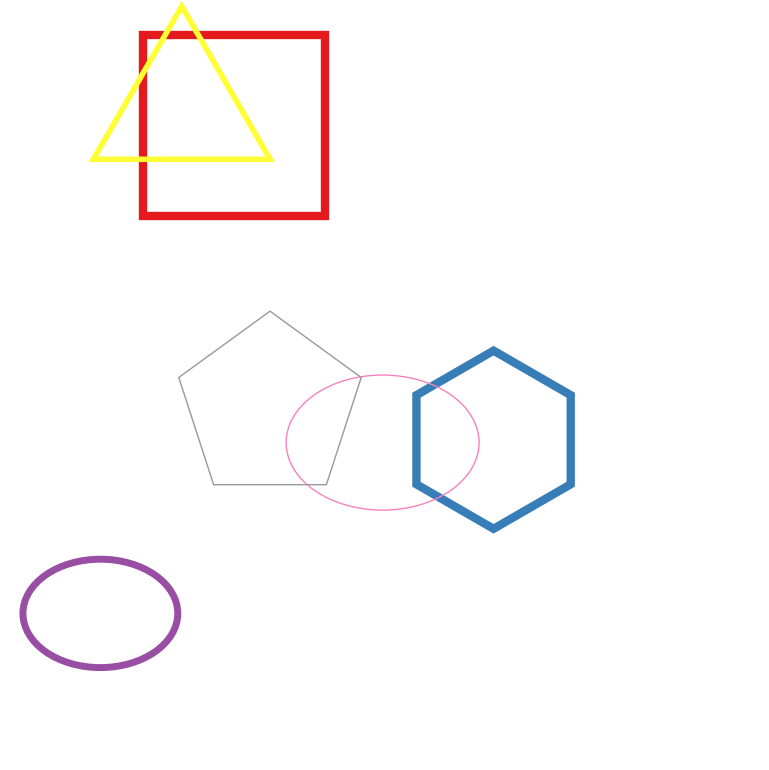[{"shape": "square", "thickness": 3, "radius": 0.59, "center": [0.304, 0.837]}, {"shape": "hexagon", "thickness": 3, "radius": 0.58, "center": [0.641, 0.429]}, {"shape": "oval", "thickness": 2.5, "radius": 0.5, "center": [0.13, 0.203]}, {"shape": "triangle", "thickness": 2, "radius": 0.66, "center": [0.236, 0.859]}, {"shape": "oval", "thickness": 0.5, "radius": 0.63, "center": [0.497, 0.425]}, {"shape": "pentagon", "thickness": 0.5, "radius": 0.62, "center": [0.351, 0.471]}]